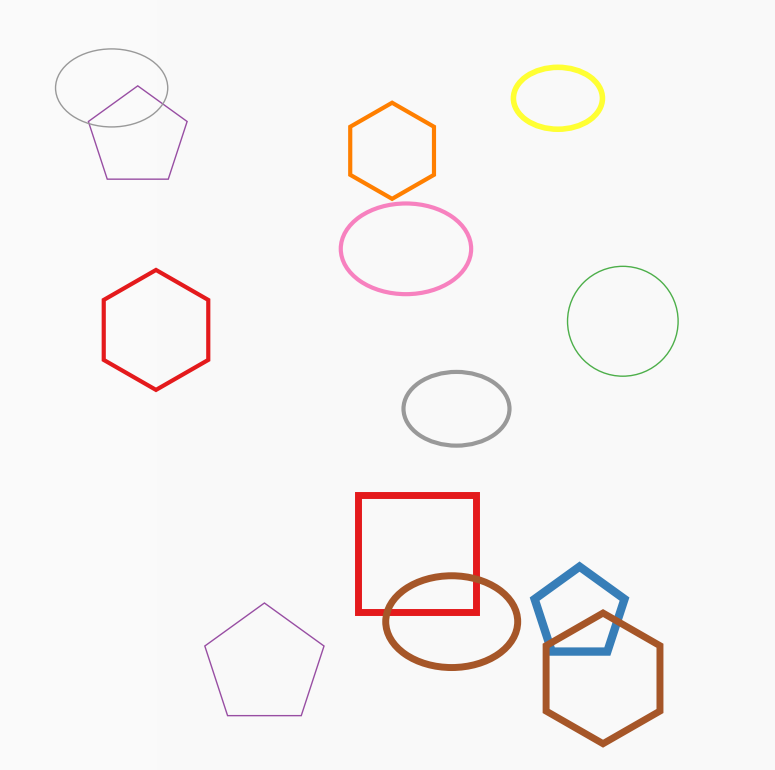[{"shape": "square", "thickness": 2.5, "radius": 0.38, "center": [0.538, 0.281]}, {"shape": "hexagon", "thickness": 1.5, "radius": 0.39, "center": [0.201, 0.572]}, {"shape": "pentagon", "thickness": 3, "radius": 0.3, "center": [0.748, 0.203]}, {"shape": "circle", "thickness": 0.5, "radius": 0.36, "center": [0.804, 0.583]}, {"shape": "pentagon", "thickness": 0.5, "radius": 0.33, "center": [0.178, 0.822]}, {"shape": "pentagon", "thickness": 0.5, "radius": 0.4, "center": [0.341, 0.136]}, {"shape": "hexagon", "thickness": 1.5, "radius": 0.31, "center": [0.506, 0.804]}, {"shape": "oval", "thickness": 2, "radius": 0.29, "center": [0.72, 0.872]}, {"shape": "hexagon", "thickness": 2.5, "radius": 0.42, "center": [0.778, 0.119]}, {"shape": "oval", "thickness": 2.5, "radius": 0.43, "center": [0.583, 0.193]}, {"shape": "oval", "thickness": 1.5, "radius": 0.42, "center": [0.524, 0.677]}, {"shape": "oval", "thickness": 0.5, "radius": 0.36, "center": [0.144, 0.886]}, {"shape": "oval", "thickness": 1.5, "radius": 0.34, "center": [0.589, 0.469]}]